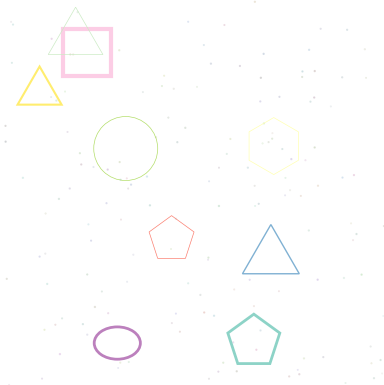[{"shape": "pentagon", "thickness": 2, "radius": 0.35, "center": [0.659, 0.113]}, {"shape": "hexagon", "thickness": 0.5, "radius": 0.37, "center": [0.711, 0.621]}, {"shape": "pentagon", "thickness": 0.5, "radius": 0.31, "center": [0.446, 0.379]}, {"shape": "triangle", "thickness": 1, "radius": 0.43, "center": [0.704, 0.332]}, {"shape": "circle", "thickness": 0.5, "radius": 0.42, "center": [0.327, 0.614]}, {"shape": "square", "thickness": 3, "radius": 0.31, "center": [0.226, 0.863]}, {"shape": "oval", "thickness": 2, "radius": 0.3, "center": [0.305, 0.109]}, {"shape": "triangle", "thickness": 0.5, "radius": 0.41, "center": [0.196, 0.899]}, {"shape": "triangle", "thickness": 1.5, "radius": 0.33, "center": [0.103, 0.761]}]